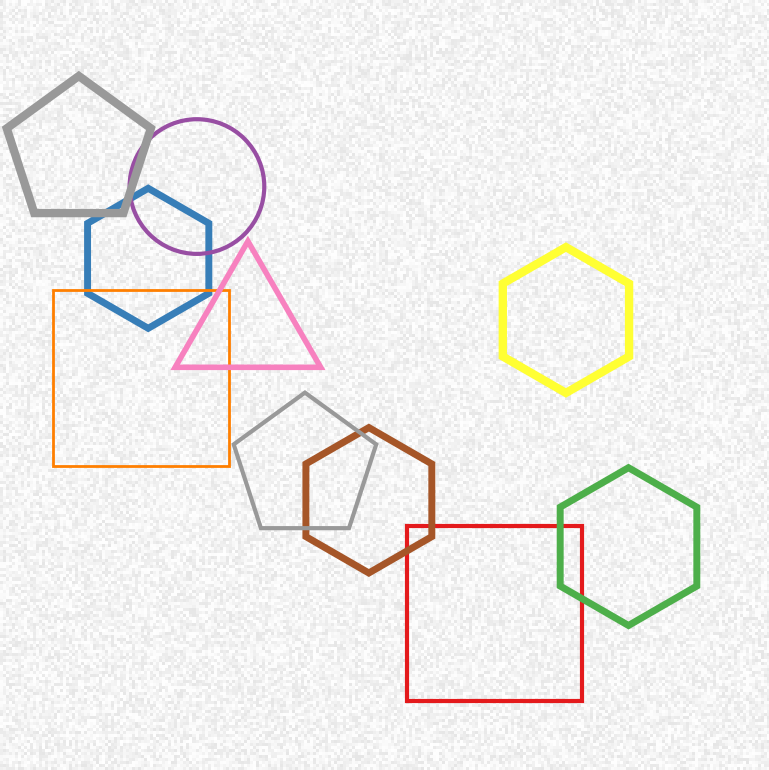[{"shape": "square", "thickness": 1.5, "radius": 0.57, "center": [0.642, 0.204]}, {"shape": "hexagon", "thickness": 2.5, "radius": 0.45, "center": [0.192, 0.665]}, {"shape": "hexagon", "thickness": 2.5, "radius": 0.51, "center": [0.816, 0.29]}, {"shape": "circle", "thickness": 1.5, "radius": 0.44, "center": [0.256, 0.758]}, {"shape": "square", "thickness": 1, "radius": 0.57, "center": [0.183, 0.509]}, {"shape": "hexagon", "thickness": 3, "radius": 0.47, "center": [0.735, 0.584]}, {"shape": "hexagon", "thickness": 2.5, "radius": 0.47, "center": [0.479, 0.35]}, {"shape": "triangle", "thickness": 2, "radius": 0.55, "center": [0.322, 0.578]}, {"shape": "pentagon", "thickness": 1.5, "radius": 0.49, "center": [0.396, 0.393]}, {"shape": "pentagon", "thickness": 3, "radius": 0.49, "center": [0.102, 0.803]}]